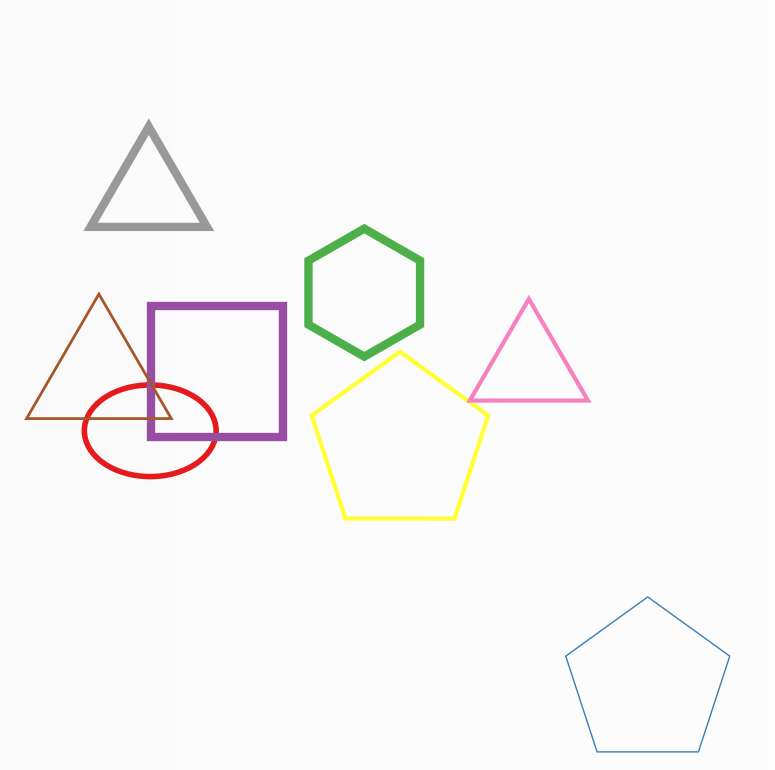[{"shape": "oval", "thickness": 2, "radius": 0.43, "center": [0.194, 0.441]}, {"shape": "pentagon", "thickness": 0.5, "radius": 0.56, "center": [0.836, 0.114]}, {"shape": "hexagon", "thickness": 3, "radius": 0.42, "center": [0.47, 0.62]}, {"shape": "square", "thickness": 3, "radius": 0.43, "center": [0.28, 0.518]}, {"shape": "pentagon", "thickness": 1.5, "radius": 0.6, "center": [0.516, 0.423]}, {"shape": "triangle", "thickness": 1, "radius": 0.54, "center": [0.128, 0.51]}, {"shape": "triangle", "thickness": 1.5, "radius": 0.44, "center": [0.682, 0.524]}, {"shape": "triangle", "thickness": 3, "radius": 0.43, "center": [0.192, 0.749]}]